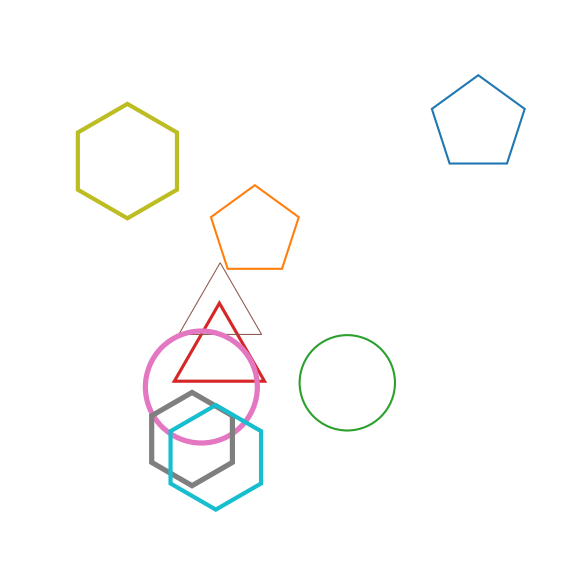[{"shape": "pentagon", "thickness": 1, "radius": 0.42, "center": [0.828, 0.784]}, {"shape": "pentagon", "thickness": 1, "radius": 0.4, "center": [0.441, 0.598]}, {"shape": "circle", "thickness": 1, "radius": 0.41, "center": [0.601, 0.336]}, {"shape": "triangle", "thickness": 1.5, "radius": 0.45, "center": [0.38, 0.384]}, {"shape": "triangle", "thickness": 0.5, "radius": 0.41, "center": [0.381, 0.461]}, {"shape": "circle", "thickness": 2.5, "radius": 0.48, "center": [0.349, 0.329]}, {"shape": "hexagon", "thickness": 2.5, "radius": 0.4, "center": [0.333, 0.239]}, {"shape": "hexagon", "thickness": 2, "radius": 0.5, "center": [0.221, 0.72]}, {"shape": "hexagon", "thickness": 2, "radius": 0.45, "center": [0.374, 0.207]}]